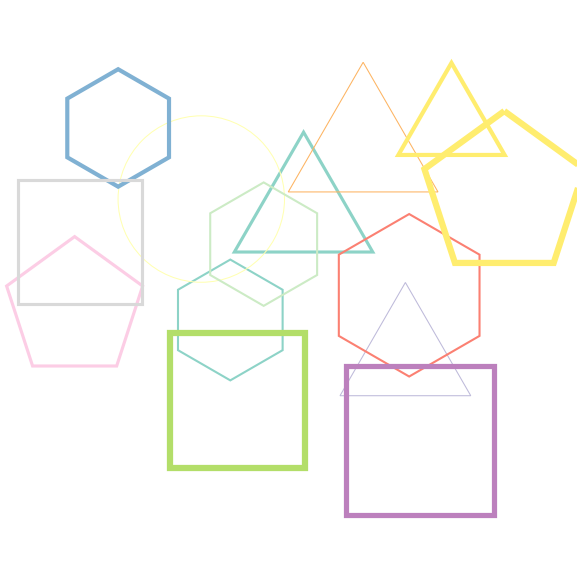[{"shape": "triangle", "thickness": 1.5, "radius": 0.69, "center": [0.526, 0.632]}, {"shape": "hexagon", "thickness": 1, "radius": 0.52, "center": [0.399, 0.445]}, {"shape": "circle", "thickness": 0.5, "radius": 0.72, "center": [0.349, 0.654]}, {"shape": "triangle", "thickness": 0.5, "radius": 0.65, "center": [0.702, 0.379]}, {"shape": "hexagon", "thickness": 1, "radius": 0.7, "center": [0.709, 0.488]}, {"shape": "hexagon", "thickness": 2, "radius": 0.51, "center": [0.205, 0.778]}, {"shape": "triangle", "thickness": 0.5, "radius": 0.75, "center": [0.629, 0.742]}, {"shape": "square", "thickness": 3, "radius": 0.58, "center": [0.411, 0.305]}, {"shape": "pentagon", "thickness": 1.5, "radius": 0.62, "center": [0.129, 0.466]}, {"shape": "square", "thickness": 1.5, "radius": 0.54, "center": [0.139, 0.58]}, {"shape": "square", "thickness": 2.5, "radius": 0.64, "center": [0.727, 0.236]}, {"shape": "hexagon", "thickness": 1, "radius": 0.53, "center": [0.457, 0.576]}, {"shape": "triangle", "thickness": 2, "radius": 0.53, "center": [0.782, 0.784]}, {"shape": "pentagon", "thickness": 3, "radius": 0.73, "center": [0.873, 0.661]}]